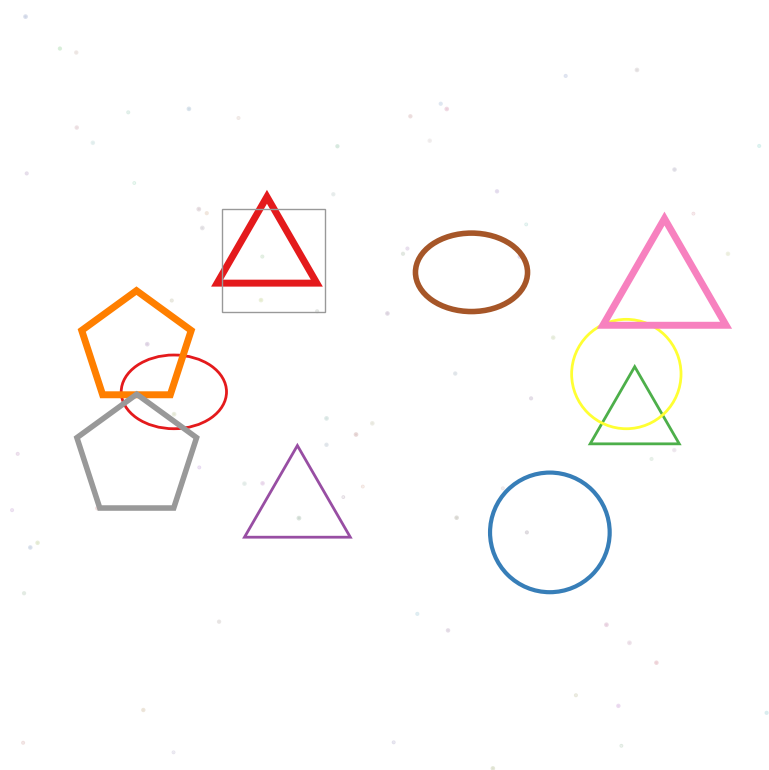[{"shape": "triangle", "thickness": 2.5, "radius": 0.37, "center": [0.347, 0.67]}, {"shape": "oval", "thickness": 1, "radius": 0.34, "center": [0.226, 0.491]}, {"shape": "circle", "thickness": 1.5, "radius": 0.39, "center": [0.714, 0.309]}, {"shape": "triangle", "thickness": 1, "radius": 0.33, "center": [0.824, 0.457]}, {"shape": "triangle", "thickness": 1, "radius": 0.4, "center": [0.386, 0.342]}, {"shape": "pentagon", "thickness": 2.5, "radius": 0.37, "center": [0.177, 0.548]}, {"shape": "circle", "thickness": 1, "radius": 0.36, "center": [0.813, 0.514]}, {"shape": "oval", "thickness": 2, "radius": 0.36, "center": [0.612, 0.646]}, {"shape": "triangle", "thickness": 2.5, "radius": 0.46, "center": [0.863, 0.624]}, {"shape": "square", "thickness": 0.5, "radius": 0.33, "center": [0.356, 0.661]}, {"shape": "pentagon", "thickness": 2, "radius": 0.41, "center": [0.178, 0.406]}]